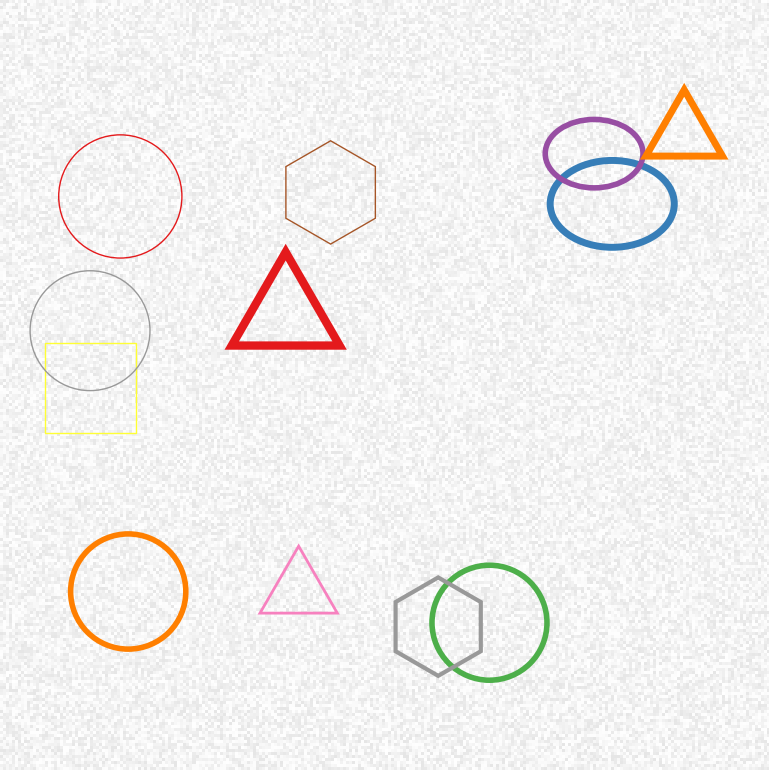[{"shape": "circle", "thickness": 0.5, "radius": 0.4, "center": [0.156, 0.745]}, {"shape": "triangle", "thickness": 3, "radius": 0.4, "center": [0.371, 0.592]}, {"shape": "oval", "thickness": 2.5, "radius": 0.4, "center": [0.795, 0.735]}, {"shape": "circle", "thickness": 2, "radius": 0.37, "center": [0.636, 0.191]}, {"shape": "oval", "thickness": 2, "radius": 0.32, "center": [0.772, 0.8]}, {"shape": "circle", "thickness": 2, "radius": 0.37, "center": [0.167, 0.232]}, {"shape": "triangle", "thickness": 2.5, "radius": 0.29, "center": [0.889, 0.826]}, {"shape": "square", "thickness": 0.5, "radius": 0.29, "center": [0.118, 0.496]}, {"shape": "hexagon", "thickness": 0.5, "radius": 0.34, "center": [0.429, 0.75]}, {"shape": "triangle", "thickness": 1, "radius": 0.29, "center": [0.388, 0.233]}, {"shape": "circle", "thickness": 0.5, "radius": 0.39, "center": [0.117, 0.571]}, {"shape": "hexagon", "thickness": 1.5, "radius": 0.32, "center": [0.569, 0.186]}]